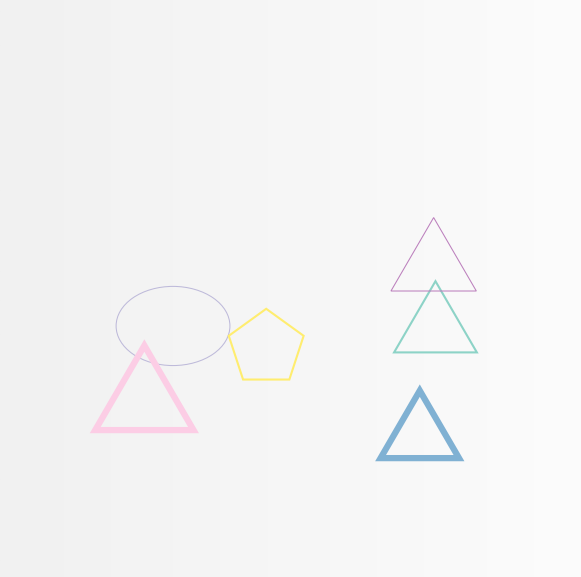[{"shape": "triangle", "thickness": 1, "radius": 0.41, "center": [0.749, 0.43]}, {"shape": "oval", "thickness": 0.5, "radius": 0.49, "center": [0.298, 0.435]}, {"shape": "triangle", "thickness": 3, "radius": 0.39, "center": [0.722, 0.245]}, {"shape": "triangle", "thickness": 3, "radius": 0.49, "center": [0.248, 0.303]}, {"shape": "triangle", "thickness": 0.5, "radius": 0.42, "center": [0.746, 0.538]}, {"shape": "pentagon", "thickness": 1, "radius": 0.34, "center": [0.458, 0.397]}]